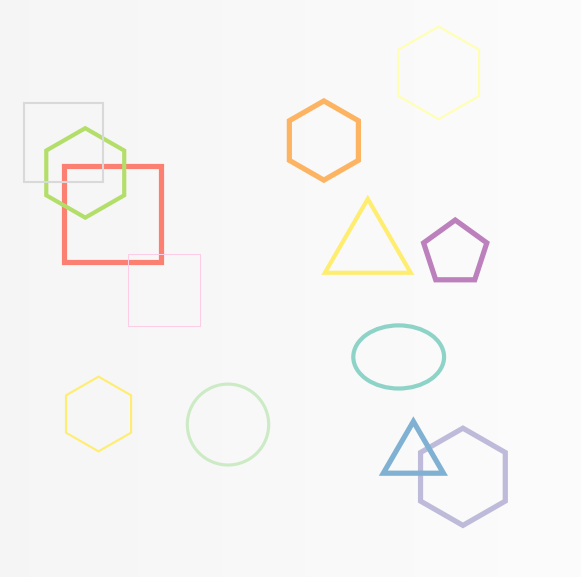[{"shape": "oval", "thickness": 2, "radius": 0.39, "center": [0.686, 0.381]}, {"shape": "hexagon", "thickness": 1, "radius": 0.4, "center": [0.755, 0.873]}, {"shape": "hexagon", "thickness": 2.5, "radius": 0.42, "center": [0.796, 0.174]}, {"shape": "square", "thickness": 2.5, "radius": 0.41, "center": [0.194, 0.629]}, {"shape": "triangle", "thickness": 2.5, "radius": 0.3, "center": [0.711, 0.21]}, {"shape": "hexagon", "thickness": 2.5, "radius": 0.34, "center": [0.557, 0.756]}, {"shape": "hexagon", "thickness": 2, "radius": 0.39, "center": [0.147, 0.7]}, {"shape": "square", "thickness": 0.5, "radius": 0.31, "center": [0.282, 0.497]}, {"shape": "square", "thickness": 1, "radius": 0.34, "center": [0.109, 0.752]}, {"shape": "pentagon", "thickness": 2.5, "radius": 0.29, "center": [0.783, 0.561]}, {"shape": "circle", "thickness": 1.5, "radius": 0.35, "center": [0.392, 0.264]}, {"shape": "triangle", "thickness": 2, "radius": 0.43, "center": [0.633, 0.569]}, {"shape": "hexagon", "thickness": 1, "radius": 0.32, "center": [0.169, 0.282]}]